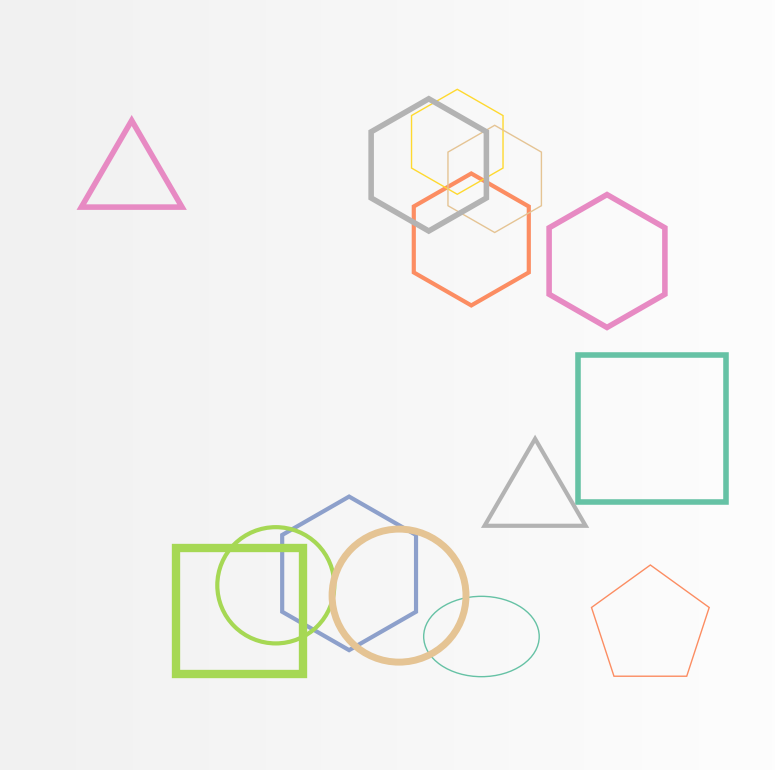[{"shape": "oval", "thickness": 0.5, "radius": 0.37, "center": [0.621, 0.173]}, {"shape": "square", "thickness": 2, "radius": 0.48, "center": [0.841, 0.444]}, {"shape": "hexagon", "thickness": 1.5, "radius": 0.43, "center": [0.608, 0.689]}, {"shape": "pentagon", "thickness": 0.5, "radius": 0.4, "center": [0.839, 0.186]}, {"shape": "hexagon", "thickness": 1.5, "radius": 0.5, "center": [0.45, 0.255]}, {"shape": "triangle", "thickness": 2, "radius": 0.37, "center": [0.17, 0.769]}, {"shape": "hexagon", "thickness": 2, "radius": 0.43, "center": [0.783, 0.661]}, {"shape": "square", "thickness": 3, "radius": 0.41, "center": [0.309, 0.207]}, {"shape": "circle", "thickness": 1.5, "radius": 0.38, "center": [0.356, 0.24]}, {"shape": "hexagon", "thickness": 0.5, "radius": 0.34, "center": [0.59, 0.816]}, {"shape": "circle", "thickness": 2.5, "radius": 0.43, "center": [0.515, 0.226]}, {"shape": "hexagon", "thickness": 0.5, "radius": 0.35, "center": [0.638, 0.768]}, {"shape": "triangle", "thickness": 1.5, "radius": 0.38, "center": [0.69, 0.355]}, {"shape": "hexagon", "thickness": 2, "radius": 0.43, "center": [0.553, 0.786]}]